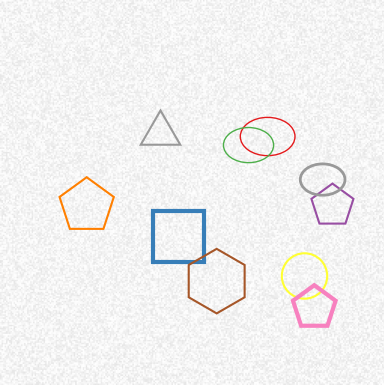[{"shape": "oval", "thickness": 1, "radius": 0.36, "center": [0.695, 0.645]}, {"shape": "square", "thickness": 3, "radius": 0.33, "center": [0.464, 0.385]}, {"shape": "oval", "thickness": 1, "radius": 0.33, "center": [0.646, 0.623]}, {"shape": "pentagon", "thickness": 1.5, "radius": 0.29, "center": [0.863, 0.466]}, {"shape": "pentagon", "thickness": 1.5, "radius": 0.37, "center": [0.225, 0.465]}, {"shape": "circle", "thickness": 1.5, "radius": 0.29, "center": [0.791, 0.283]}, {"shape": "hexagon", "thickness": 1.5, "radius": 0.42, "center": [0.563, 0.27]}, {"shape": "pentagon", "thickness": 3, "radius": 0.29, "center": [0.816, 0.201]}, {"shape": "triangle", "thickness": 1.5, "radius": 0.3, "center": [0.417, 0.654]}, {"shape": "oval", "thickness": 2, "radius": 0.29, "center": [0.838, 0.534]}]